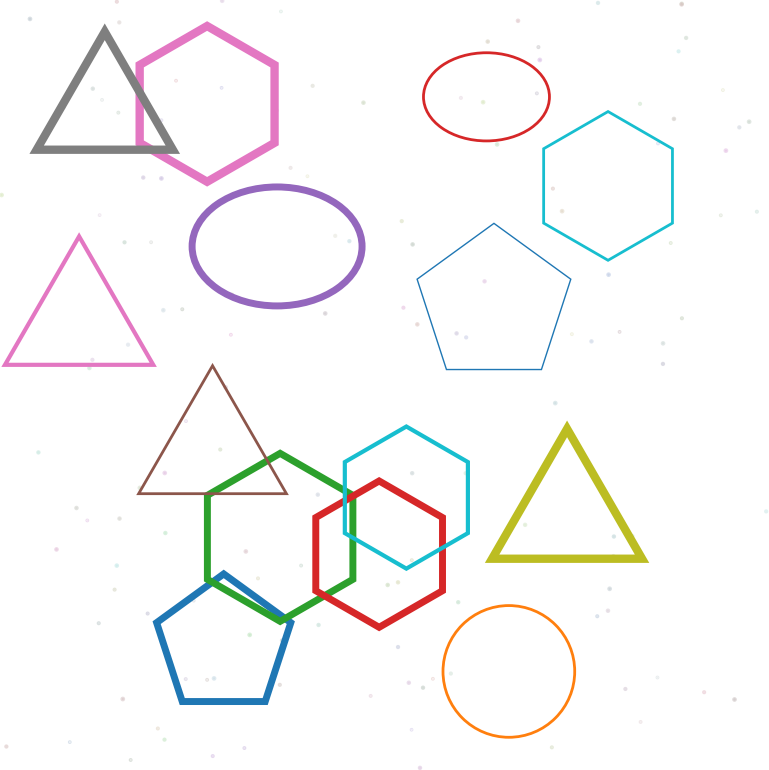[{"shape": "pentagon", "thickness": 0.5, "radius": 0.52, "center": [0.641, 0.605]}, {"shape": "pentagon", "thickness": 2.5, "radius": 0.46, "center": [0.291, 0.163]}, {"shape": "circle", "thickness": 1, "radius": 0.43, "center": [0.661, 0.128]}, {"shape": "hexagon", "thickness": 2.5, "radius": 0.55, "center": [0.364, 0.302]}, {"shape": "hexagon", "thickness": 2.5, "radius": 0.48, "center": [0.492, 0.28]}, {"shape": "oval", "thickness": 1, "radius": 0.41, "center": [0.632, 0.874]}, {"shape": "oval", "thickness": 2.5, "radius": 0.55, "center": [0.36, 0.68]}, {"shape": "triangle", "thickness": 1, "radius": 0.55, "center": [0.276, 0.414]}, {"shape": "hexagon", "thickness": 3, "radius": 0.51, "center": [0.269, 0.865]}, {"shape": "triangle", "thickness": 1.5, "radius": 0.56, "center": [0.103, 0.582]}, {"shape": "triangle", "thickness": 3, "radius": 0.51, "center": [0.136, 0.857]}, {"shape": "triangle", "thickness": 3, "radius": 0.56, "center": [0.736, 0.331]}, {"shape": "hexagon", "thickness": 1.5, "radius": 0.46, "center": [0.528, 0.354]}, {"shape": "hexagon", "thickness": 1, "radius": 0.48, "center": [0.79, 0.759]}]